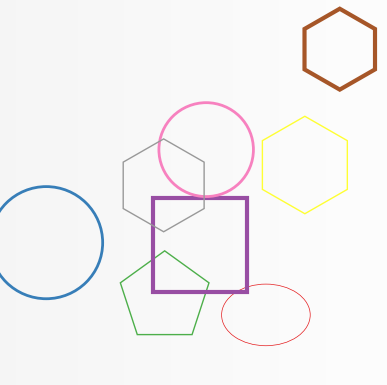[{"shape": "oval", "thickness": 0.5, "radius": 0.57, "center": [0.686, 0.182]}, {"shape": "circle", "thickness": 2, "radius": 0.73, "center": [0.119, 0.37]}, {"shape": "pentagon", "thickness": 1, "radius": 0.6, "center": [0.425, 0.228]}, {"shape": "square", "thickness": 3, "radius": 0.61, "center": [0.517, 0.364]}, {"shape": "hexagon", "thickness": 1, "radius": 0.63, "center": [0.787, 0.571]}, {"shape": "hexagon", "thickness": 3, "radius": 0.53, "center": [0.877, 0.872]}, {"shape": "circle", "thickness": 2, "radius": 0.61, "center": [0.532, 0.611]}, {"shape": "hexagon", "thickness": 1, "radius": 0.6, "center": [0.422, 0.519]}]